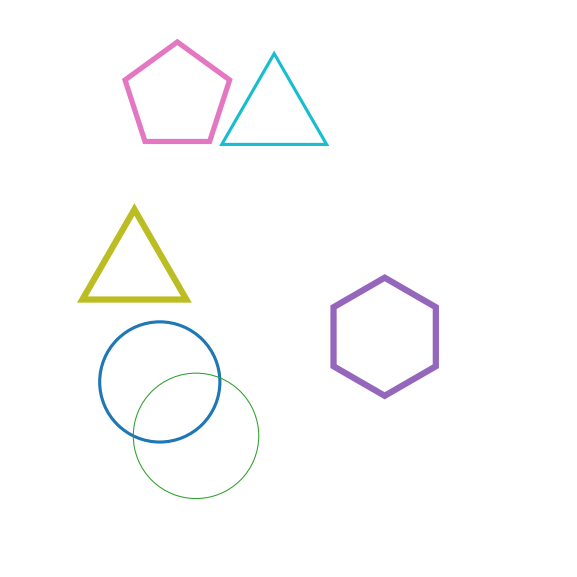[{"shape": "circle", "thickness": 1.5, "radius": 0.52, "center": [0.277, 0.338]}, {"shape": "circle", "thickness": 0.5, "radius": 0.54, "center": [0.339, 0.244]}, {"shape": "hexagon", "thickness": 3, "radius": 0.51, "center": [0.666, 0.416]}, {"shape": "pentagon", "thickness": 2.5, "radius": 0.48, "center": [0.307, 0.831]}, {"shape": "triangle", "thickness": 3, "radius": 0.52, "center": [0.233, 0.532]}, {"shape": "triangle", "thickness": 1.5, "radius": 0.52, "center": [0.475, 0.801]}]